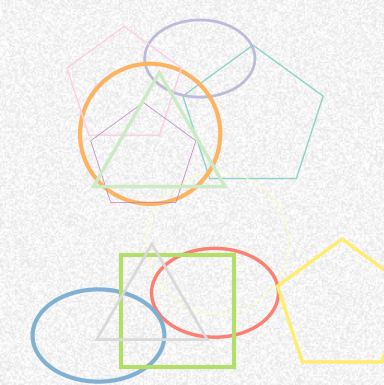[{"shape": "pentagon", "thickness": 1, "radius": 0.96, "center": [0.657, 0.691]}, {"shape": "circle", "thickness": 0.5, "radius": 0.92, "center": [0.566, 0.369]}, {"shape": "oval", "thickness": 2, "radius": 0.72, "center": [0.519, 0.848]}, {"shape": "oval", "thickness": 2.5, "radius": 0.82, "center": [0.558, 0.24]}, {"shape": "oval", "thickness": 3, "radius": 0.86, "center": [0.256, 0.129]}, {"shape": "circle", "thickness": 3, "radius": 0.91, "center": [0.39, 0.652]}, {"shape": "square", "thickness": 3, "radius": 0.73, "center": [0.462, 0.193]}, {"shape": "pentagon", "thickness": 1, "radius": 0.78, "center": [0.323, 0.775]}, {"shape": "triangle", "thickness": 2, "radius": 0.83, "center": [0.395, 0.201]}, {"shape": "pentagon", "thickness": 0.5, "radius": 0.72, "center": [0.372, 0.59]}, {"shape": "triangle", "thickness": 2.5, "radius": 0.99, "center": [0.414, 0.614]}, {"shape": "pentagon", "thickness": 2.5, "radius": 0.88, "center": [0.889, 0.203]}]